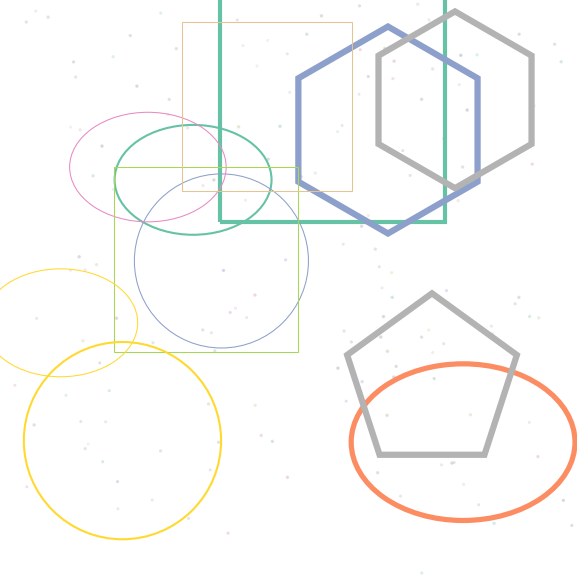[{"shape": "oval", "thickness": 1, "radius": 0.68, "center": [0.334, 0.688]}, {"shape": "square", "thickness": 2, "radius": 0.97, "center": [0.576, 0.809]}, {"shape": "oval", "thickness": 2.5, "radius": 0.97, "center": [0.802, 0.234]}, {"shape": "circle", "thickness": 0.5, "radius": 0.75, "center": [0.383, 0.547]}, {"shape": "hexagon", "thickness": 3, "radius": 0.9, "center": [0.672, 0.774]}, {"shape": "oval", "thickness": 0.5, "radius": 0.68, "center": [0.256, 0.71]}, {"shape": "square", "thickness": 0.5, "radius": 0.8, "center": [0.357, 0.55]}, {"shape": "circle", "thickness": 1, "radius": 0.85, "center": [0.212, 0.236]}, {"shape": "oval", "thickness": 0.5, "radius": 0.67, "center": [0.105, 0.44]}, {"shape": "square", "thickness": 0.5, "radius": 0.73, "center": [0.463, 0.815]}, {"shape": "pentagon", "thickness": 3, "radius": 0.77, "center": [0.748, 0.337]}, {"shape": "hexagon", "thickness": 3, "radius": 0.77, "center": [0.788, 0.826]}]